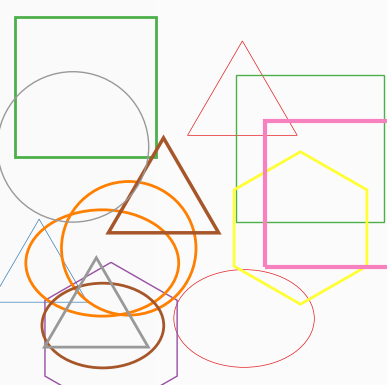[{"shape": "oval", "thickness": 0.5, "radius": 0.91, "center": [0.63, 0.173]}, {"shape": "triangle", "thickness": 0.5, "radius": 0.82, "center": [0.625, 0.73]}, {"shape": "triangle", "thickness": 0.5, "radius": 0.72, "center": [0.101, 0.287]}, {"shape": "square", "thickness": 2, "radius": 0.91, "center": [0.221, 0.775]}, {"shape": "square", "thickness": 1, "radius": 0.95, "center": [0.8, 0.614]}, {"shape": "hexagon", "thickness": 1, "radius": 0.98, "center": [0.287, 0.122]}, {"shape": "oval", "thickness": 2, "radius": 0.99, "center": [0.264, 0.317]}, {"shape": "circle", "thickness": 2, "radius": 0.87, "center": [0.332, 0.355]}, {"shape": "hexagon", "thickness": 2, "radius": 0.99, "center": [0.775, 0.408]}, {"shape": "oval", "thickness": 2, "radius": 0.79, "center": [0.265, 0.154]}, {"shape": "triangle", "thickness": 2.5, "radius": 0.82, "center": [0.422, 0.477]}, {"shape": "square", "thickness": 3, "radius": 0.95, "center": [0.874, 0.496]}, {"shape": "circle", "thickness": 1, "radius": 0.98, "center": [0.188, 0.618]}, {"shape": "triangle", "thickness": 2, "radius": 0.77, "center": [0.249, 0.176]}]